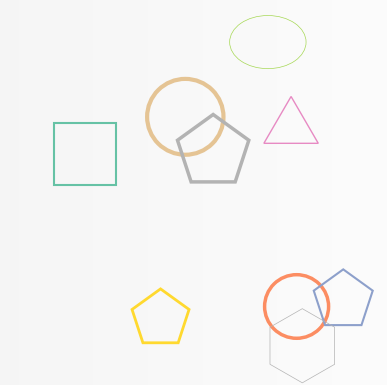[{"shape": "square", "thickness": 1.5, "radius": 0.4, "center": [0.219, 0.599]}, {"shape": "circle", "thickness": 2.5, "radius": 0.41, "center": [0.765, 0.204]}, {"shape": "pentagon", "thickness": 1.5, "radius": 0.4, "center": [0.886, 0.22]}, {"shape": "triangle", "thickness": 1, "radius": 0.41, "center": [0.751, 0.668]}, {"shape": "oval", "thickness": 0.5, "radius": 0.49, "center": [0.691, 0.891]}, {"shape": "pentagon", "thickness": 2, "radius": 0.39, "center": [0.414, 0.172]}, {"shape": "circle", "thickness": 3, "radius": 0.49, "center": [0.478, 0.697]}, {"shape": "hexagon", "thickness": 0.5, "radius": 0.48, "center": [0.78, 0.102]}, {"shape": "pentagon", "thickness": 2.5, "radius": 0.48, "center": [0.55, 0.606]}]